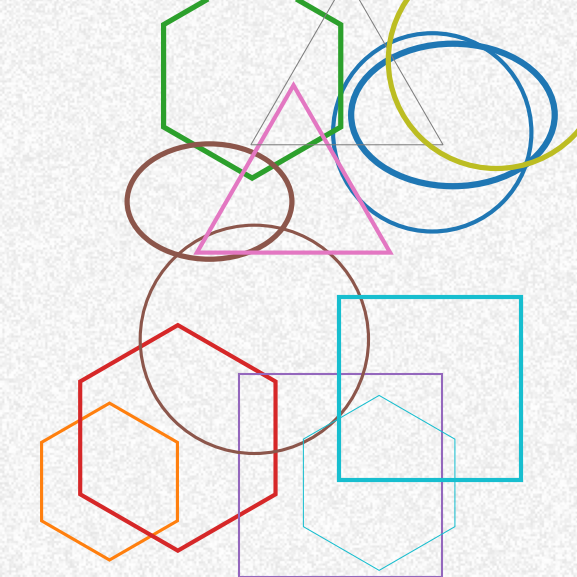[{"shape": "circle", "thickness": 2, "radius": 0.86, "center": [0.748, 0.77]}, {"shape": "oval", "thickness": 3, "radius": 0.88, "center": [0.784, 0.8]}, {"shape": "hexagon", "thickness": 1.5, "radius": 0.68, "center": [0.19, 0.165]}, {"shape": "hexagon", "thickness": 2.5, "radius": 0.89, "center": [0.437, 0.868]}, {"shape": "hexagon", "thickness": 2, "radius": 0.98, "center": [0.308, 0.241]}, {"shape": "square", "thickness": 1, "radius": 0.88, "center": [0.59, 0.175]}, {"shape": "oval", "thickness": 2.5, "radius": 0.71, "center": [0.363, 0.65]}, {"shape": "circle", "thickness": 1.5, "radius": 0.99, "center": [0.44, 0.412]}, {"shape": "triangle", "thickness": 2, "radius": 0.97, "center": [0.508, 0.658]}, {"shape": "triangle", "thickness": 0.5, "radius": 0.96, "center": [0.601, 0.844]}, {"shape": "circle", "thickness": 2.5, "radius": 0.94, "center": [0.859, 0.894]}, {"shape": "hexagon", "thickness": 0.5, "radius": 0.76, "center": [0.657, 0.163]}, {"shape": "square", "thickness": 2, "radius": 0.79, "center": [0.745, 0.326]}]